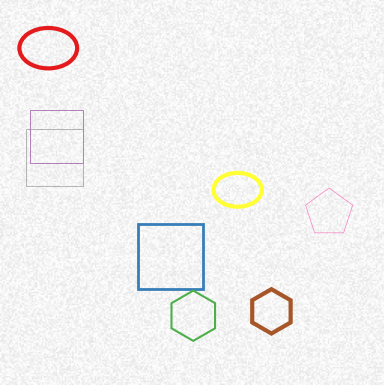[{"shape": "oval", "thickness": 3, "radius": 0.38, "center": [0.125, 0.875]}, {"shape": "square", "thickness": 2, "radius": 0.42, "center": [0.442, 0.333]}, {"shape": "hexagon", "thickness": 1.5, "radius": 0.33, "center": [0.502, 0.18]}, {"shape": "square", "thickness": 0.5, "radius": 0.35, "center": [0.146, 0.645]}, {"shape": "oval", "thickness": 3, "radius": 0.31, "center": [0.617, 0.507]}, {"shape": "hexagon", "thickness": 3, "radius": 0.29, "center": [0.705, 0.191]}, {"shape": "pentagon", "thickness": 0.5, "radius": 0.32, "center": [0.855, 0.447]}, {"shape": "square", "thickness": 0.5, "radius": 0.37, "center": [0.141, 0.59]}]